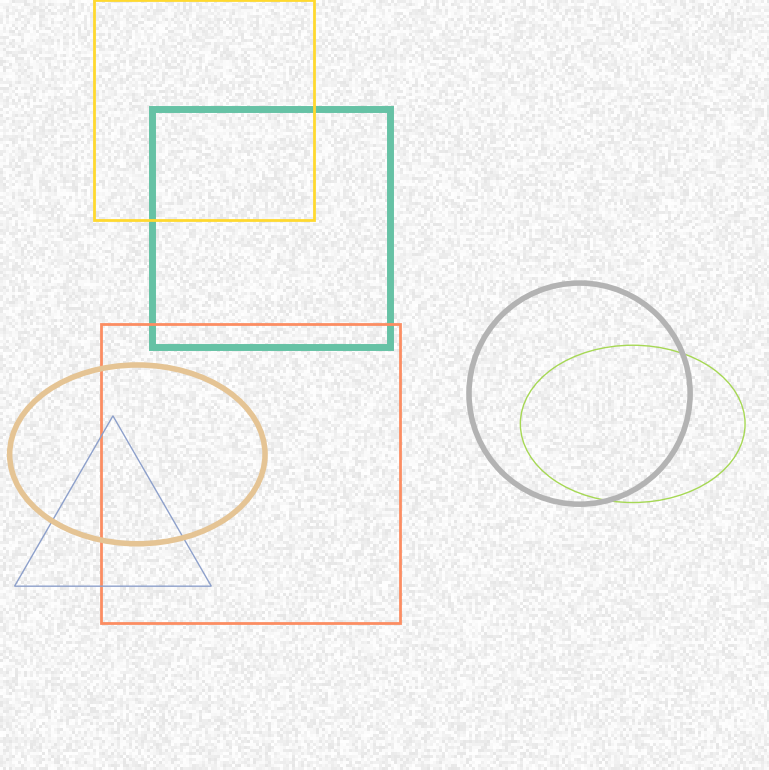[{"shape": "square", "thickness": 2.5, "radius": 0.77, "center": [0.352, 0.704]}, {"shape": "square", "thickness": 1, "radius": 0.97, "center": [0.325, 0.385]}, {"shape": "triangle", "thickness": 0.5, "radius": 0.74, "center": [0.147, 0.312]}, {"shape": "oval", "thickness": 0.5, "radius": 0.73, "center": [0.822, 0.45]}, {"shape": "square", "thickness": 1, "radius": 0.72, "center": [0.265, 0.857]}, {"shape": "oval", "thickness": 2, "radius": 0.83, "center": [0.178, 0.41]}, {"shape": "circle", "thickness": 2, "radius": 0.72, "center": [0.753, 0.489]}]